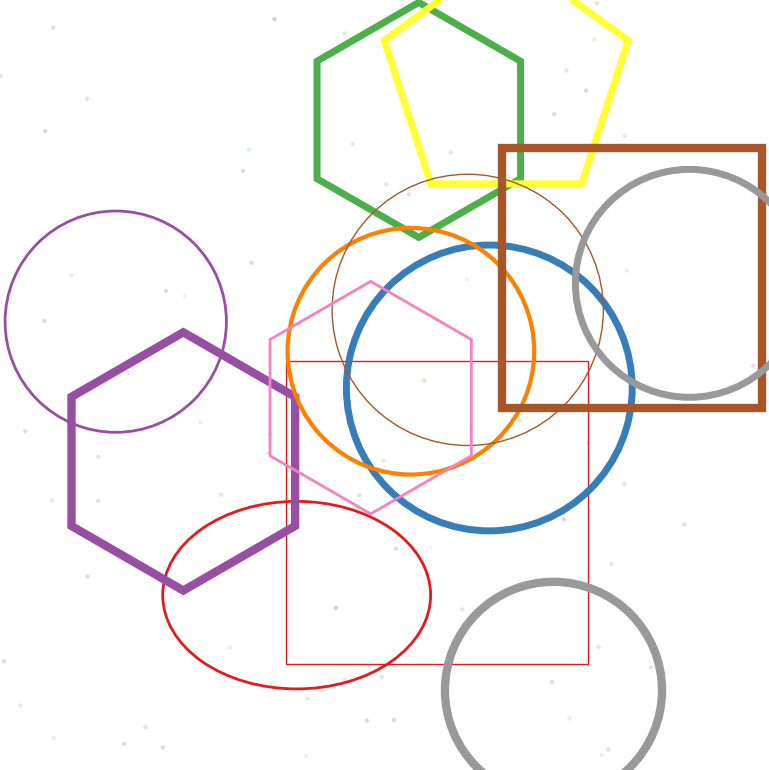[{"shape": "square", "thickness": 0.5, "radius": 0.98, "center": [0.567, 0.335]}, {"shape": "oval", "thickness": 1, "radius": 0.87, "center": [0.385, 0.227]}, {"shape": "circle", "thickness": 2.5, "radius": 0.93, "center": [0.635, 0.496]}, {"shape": "hexagon", "thickness": 2.5, "radius": 0.76, "center": [0.544, 0.844]}, {"shape": "hexagon", "thickness": 3, "radius": 0.84, "center": [0.238, 0.401]}, {"shape": "circle", "thickness": 1, "radius": 0.72, "center": [0.15, 0.582]}, {"shape": "circle", "thickness": 1.5, "radius": 0.8, "center": [0.534, 0.544]}, {"shape": "pentagon", "thickness": 2.5, "radius": 0.83, "center": [0.657, 0.896]}, {"shape": "square", "thickness": 3, "radius": 0.84, "center": [0.821, 0.639]}, {"shape": "circle", "thickness": 0.5, "radius": 0.88, "center": [0.607, 0.598]}, {"shape": "hexagon", "thickness": 1, "radius": 0.75, "center": [0.481, 0.484]}, {"shape": "circle", "thickness": 3, "radius": 0.7, "center": [0.719, 0.103]}, {"shape": "circle", "thickness": 2.5, "radius": 0.74, "center": [0.895, 0.632]}]